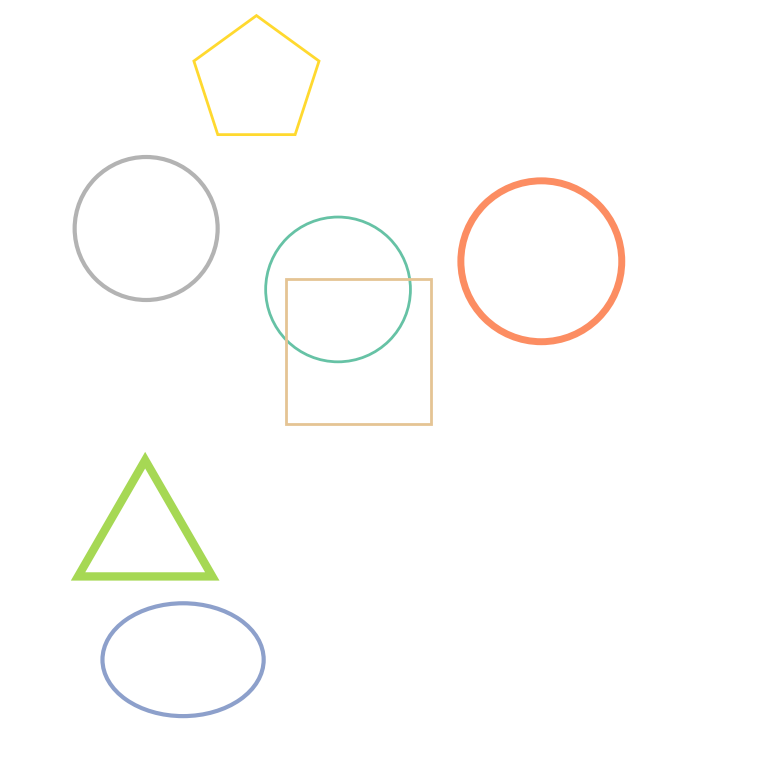[{"shape": "circle", "thickness": 1, "radius": 0.47, "center": [0.439, 0.624]}, {"shape": "circle", "thickness": 2.5, "radius": 0.52, "center": [0.703, 0.661]}, {"shape": "oval", "thickness": 1.5, "radius": 0.52, "center": [0.238, 0.143]}, {"shape": "triangle", "thickness": 3, "radius": 0.5, "center": [0.189, 0.302]}, {"shape": "pentagon", "thickness": 1, "radius": 0.43, "center": [0.333, 0.894]}, {"shape": "square", "thickness": 1, "radius": 0.47, "center": [0.465, 0.544]}, {"shape": "circle", "thickness": 1.5, "radius": 0.46, "center": [0.19, 0.703]}]